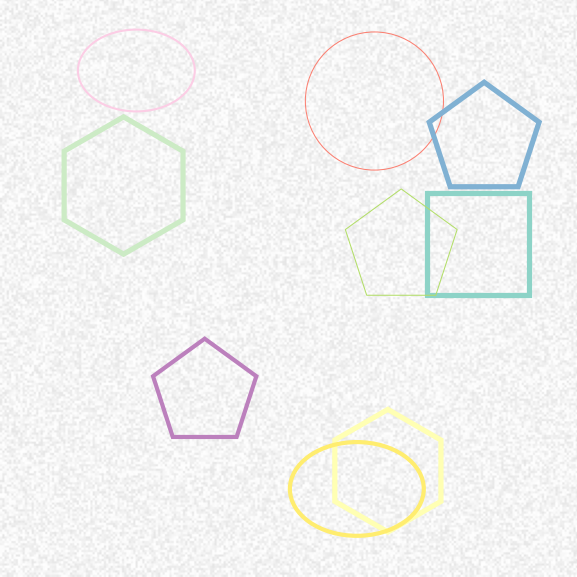[{"shape": "square", "thickness": 2.5, "radius": 0.44, "center": [0.828, 0.577]}, {"shape": "hexagon", "thickness": 2.5, "radius": 0.53, "center": [0.672, 0.184]}, {"shape": "circle", "thickness": 0.5, "radius": 0.6, "center": [0.648, 0.824]}, {"shape": "pentagon", "thickness": 2.5, "radius": 0.5, "center": [0.838, 0.757]}, {"shape": "pentagon", "thickness": 0.5, "radius": 0.51, "center": [0.695, 0.57]}, {"shape": "oval", "thickness": 1, "radius": 0.51, "center": [0.236, 0.877]}, {"shape": "pentagon", "thickness": 2, "radius": 0.47, "center": [0.354, 0.319]}, {"shape": "hexagon", "thickness": 2.5, "radius": 0.59, "center": [0.214, 0.678]}, {"shape": "oval", "thickness": 2, "radius": 0.58, "center": [0.618, 0.152]}]